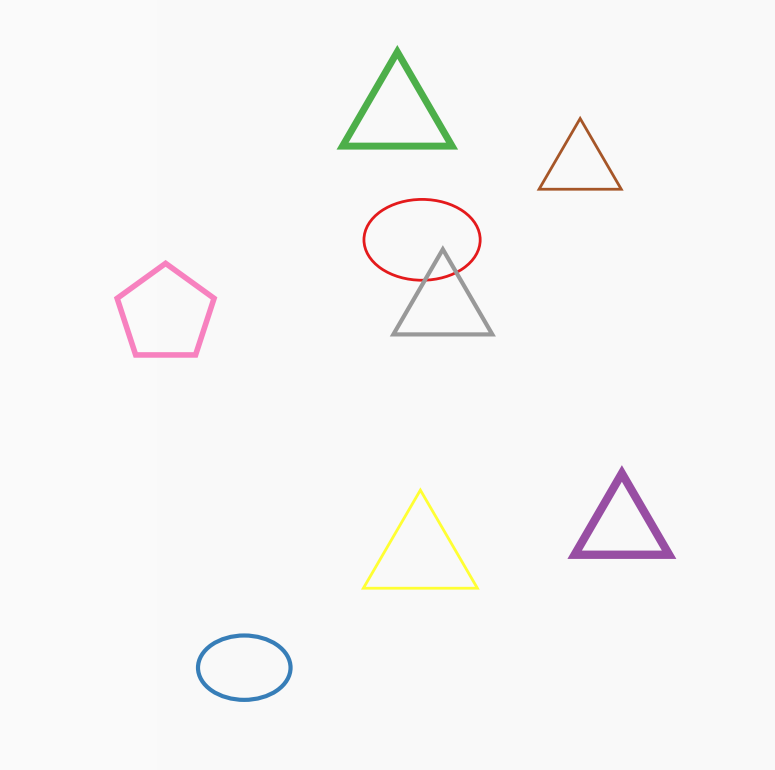[{"shape": "oval", "thickness": 1, "radius": 0.37, "center": [0.545, 0.689]}, {"shape": "oval", "thickness": 1.5, "radius": 0.3, "center": [0.315, 0.133]}, {"shape": "triangle", "thickness": 2.5, "radius": 0.41, "center": [0.513, 0.851]}, {"shape": "triangle", "thickness": 3, "radius": 0.35, "center": [0.802, 0.315]}, {"shape": "triangle", "thickness": 1, "radius": 0.42, "center": [0.542, 0.279]}, {"shape": "triangle", "thickness": 1, "radius": 0.31, "center": [0.749, 0.785]}, {"shape": "pentagon", "thickness": 2, "radius": 0.33, "center": [0.214, 0.592]}, {"shape": "triangle", "thickness": 1.5, "radius": 0.37, "center": [0.571, 0.603]}]